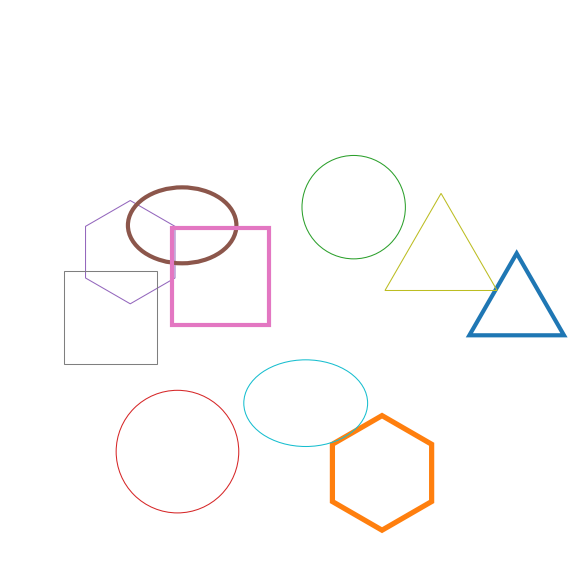[{"shape": "triangle", "thickness": 2, "radius": 0.47, "center": [0.895, 0.466]}, {"shape": "hexagon", "thickness": 2.5, "radius": 0.5, "center": [0.662, 0.18]}, {"shape": "circle", "thickness": 0.5, "radius": 0.45, "center": [0.612, 0.64]}, {"shape": "circle", "thickness": 0.5, "radius": 0.53, "center": [0.307, 0.217]}, {"shape": "hexagon", "thickness": 0.5, "radius": 0.45, "center": [0.226, 0.562]}, {"shape": "oval", "thickness": 2, "radius": 0.47, "center": [0.315, 0.609]}, {"shape": "square", "thickness": 2, "radius": 0.42, "center": [0.382, 0.52]}, {"shape": "square", "thickness": 0.5, "radius": 0.4, "center": [0.191, 0.45]}, {"shape": "triangle", "thickness": 0.5, "radius": 0.56, "center": [0.764, 0.552]}, {"shape": "oval", "thickness": 0.5, "radius": 0.54, "center": [0.529, 0.301]}]